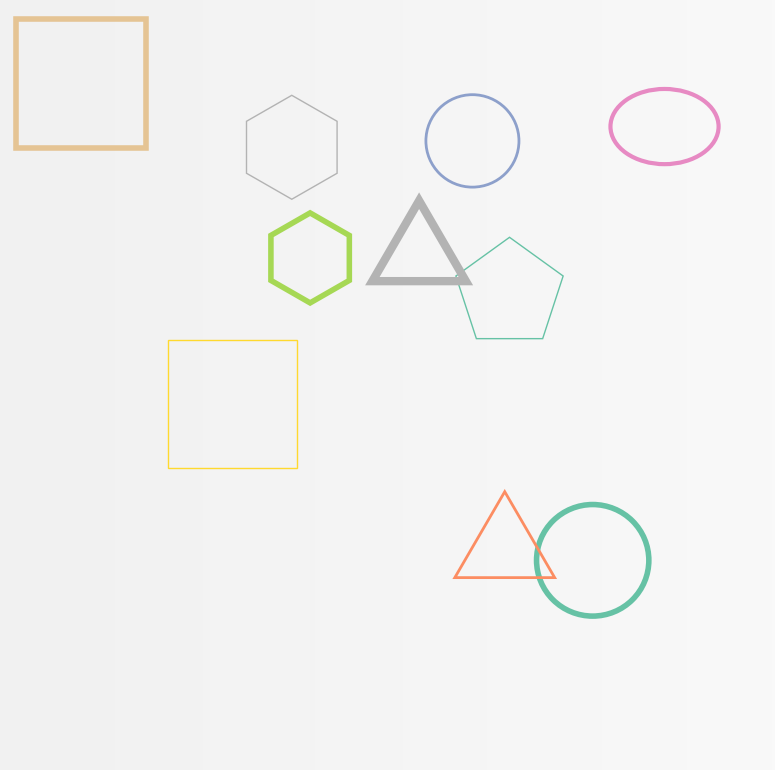[{"shape": "circle", "thickness": 2, "radius": 0.36, "center": [0.765, 0.272]}, {"shape": "pentagon", "thickness": 0.5, "radius": 0.36, "center": [0.657, 0.619]}, {"shape": "triangle", "thickness": 1, "radius": 0.37, "center": [0.651, 0.287]}, {"shape": "circle", "thickness": 1, "radius": 0.3, "center": [0.61, 0.817]}, {"shape": "oval", "thickness": 1.5, "radius": 0.35, "center": [0.857, 0.836]}, {"shape": "hexagon", "thickness": 2, "radius": 0.29, "center": [0.4, 0.665]}, {"shape": "square", "thickness": 0.5, "radius": 0.42, "center": [0.3, 0.476]}, {"shape": "square", "thickness": 2, "radius": 0.42, "center": [0.105, 0.892]}, {"shape": "triangle", "thickness": 3, "radius": 0.35, "center": [0.541, 0.67]}, {"shape": "hexagon", "thickness": 0.5, "radius": 0.34, "center": [0.377, 0.809]}]